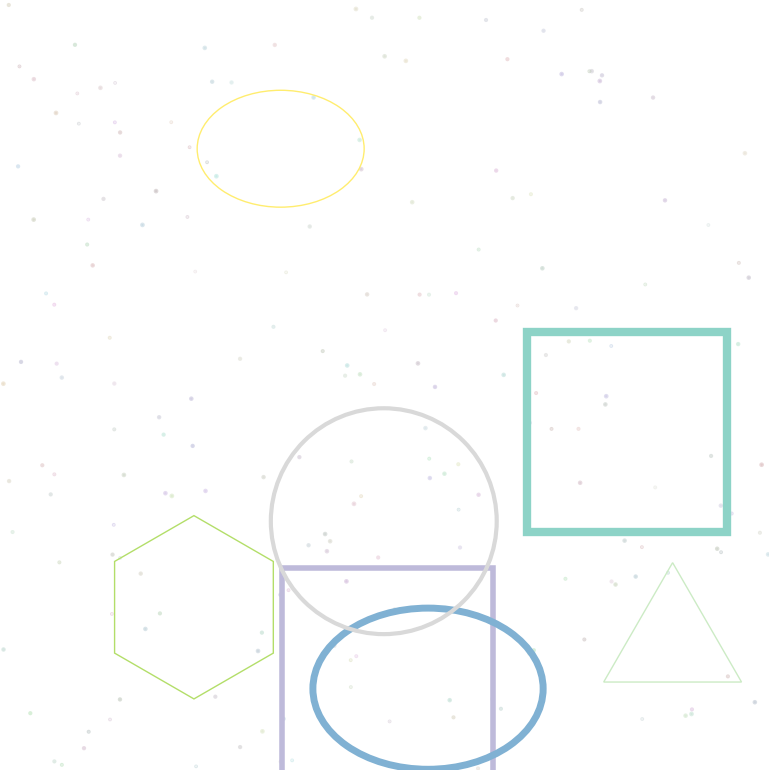[{"shape": "square", "thickness": 3, "radius": 0.65, "center": [0.814, 0.439]}, {"shape": "square", "thickness": 2, "radius": 0.68, "center": [0.504, 0.125]}, {"shape": "oval", "thickness": 2.5, "radius": 0.75, "center": [0.556, 0.106]}, {"shape": "hexagon", "thickness": 0.5, "radius": 0.6, "center": [0.252, 0.211]}, {"shape": "circle", "thickness": 1.5, "radius": 0.73, "center": [0.498, 0.323]}, {"shape": "triangle", "thickness": 0.5, "radius": 0.52, "center": [0.874, 0.166]}, {"shape": "oval", "thickness": 0.5, "radius": 0.54, "center": [0.364, 0.807]}]